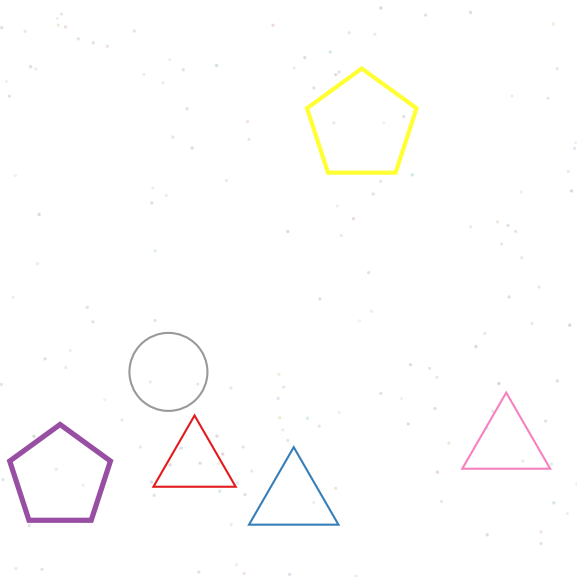[{"shape": "triangle", "thickness": 1, "radius": 0.41, "center": [0.337, 0.197]}, {"shape": "triangle", "thickness": 1, "radius": 0.45, "center": [0.509, 0.135]}, {"shape": "pentagon", "thickness": 2.5, "radius": 0.46, "center": [0.104, 0.172]}, {"shape": "pentagon", "thickness": 2, "radius": 0.5, "center": [0.626, 0.781]}, {"shape": "triangle", "thickness": 1, "radius": 0.44, "center": [0.877, 0.231]}, {"shape": "circle", "thickness": 1, "radius": 0.34, "center": [0.292, 0.355]}]